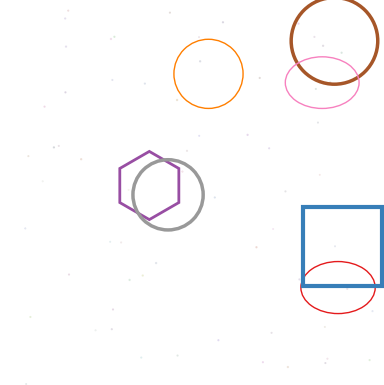[{"shape": "oval", "thickness": 1, "radius": 0.48, "center": [0.878, 0.253]}, {"shape": "square", "thickness": 3, "radius": 0.52, "center": [0.89, 0.36]}, {"shape": "hexagon", "thickness": 2, "radius": 0.44, "center": [0.388, 0.518]}, {"shape": "circle", "thickness": 1, "radius": 0.45, "center": [0.542, 0.808]}, {"shape": "circle", "thickness": 2.5, "radius": 0.56, "center": [0.869, 0.894]}, {"shape": "oval", "thickness": 1, "radius": 0.48, "center": [0.837, 0.785]}, {"shape": "circle", "thickness": 2.5, "radius": 0.46, "center": [0.437, 0.494]}]